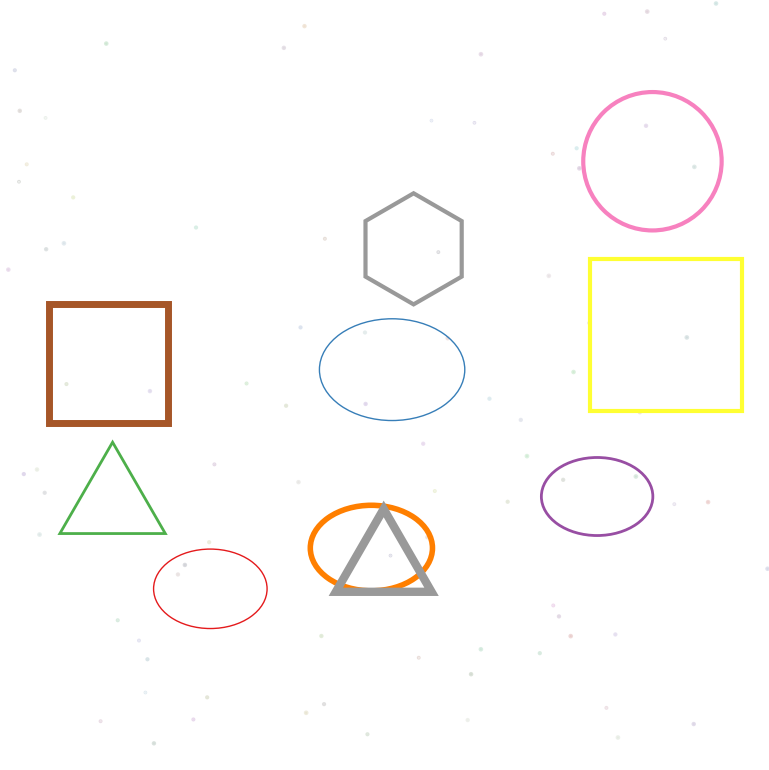[{"shape": "oval", "thickness": 0.5, "radius": 0.37, "center": [0.273, 0.235]}, {"shape": "oval", "thickness": 0.5, "radius": 0.47, "center": [0.509, 0.52]}, {"shape": "triangle", "thickness": 1, "radius": 0.4, "center": [0.146, 0.347]}, {"shape": "oval", "thickness": 1, "radius": 0.36, "center": [0.775, 0.355]}, {"shape": "oval", "thickness": 2, "radius": 0.4, "center": [0.482, 0.288]}, {"shape": "square", "thickness": 1.5, "radius": 0.5, "center": [0.865, 0.565]}, {"shape": "square", "thickness": 2.5, "radius": 0.39, "center": [0.141, 0.528]}, {"shape": "circle", "thickness": 1.5, "radius": 0.45, "center": [0.847, 0.791]}, {"shape": "triangle", "thickness": 3, "radius": 0.36, "center": [0.498, 0.267]}, {"shape": "hexagon", "thickness": 1.5, "radius": 0.36, "center": [0.537, 0.677]}]